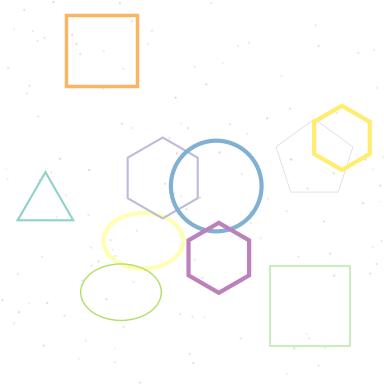[{"shape": "triangle", "thickness": 1.5, "radius": 0.42, "center": [0.118, 0.469]}, {"shape": "oval", "thickness": 3, "radius": 0.52, "center": [0.372, 0.374]}, {"shape": "hexagon", "thickness": 1.5, "radius": 0.53, "center": [0.423, 0.538]}, {"shape": "circle", "thickness": 3, "radius": 0.59, "center": [0.562, 0.517]}, {"shape": "square", "thickness": 2.5, "radius": 0.46, "center": [0.264, 0.869]}, {"shape": "oval", "thickness": 1, "radius": 0.52, "center": [0.314, 0.241]}, {"shape": "pentagon", "thickness": 0.5, "radius": 0.52, "center": [0.817, 0.586]}, {"shape": "hexagon", "thickness": 3, "radius": 0.45, "center": [0.568, 0.33]}, {"shape": "square", "thickness": 1.5, "radius": 0.52, "center": [0.805, 0.205]}, {"shape": "hexagon", "thickness": 3, "radius": 0.42, "center": [0.888, 0.642]}]